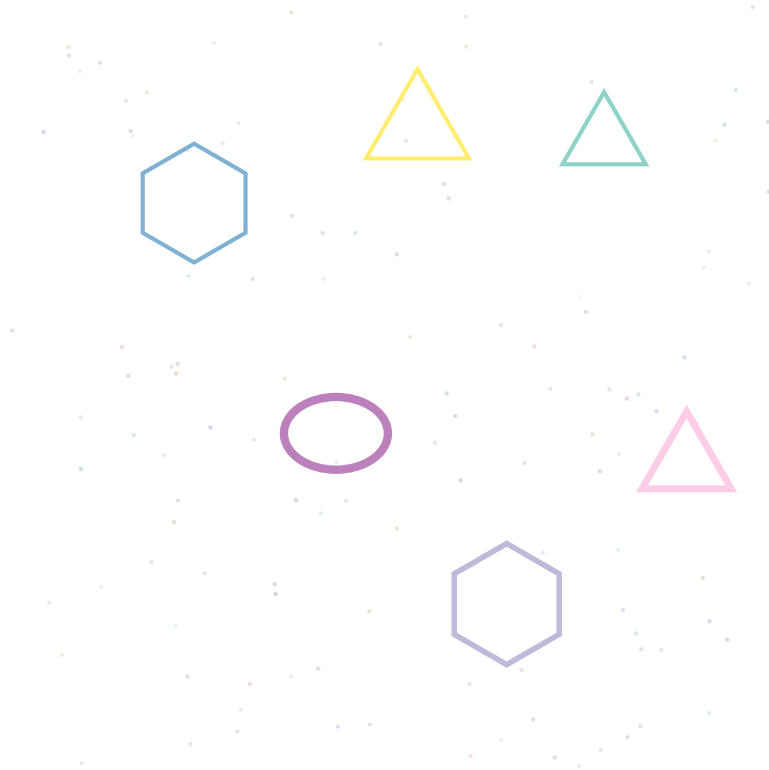[{"shape": "triangle", "thickness": 1.5, "radius": 0.31, "center": [0.785, 0.818]}, {"shape": "hexagon", "thickness": 2, "radius": 0.39, "center": [0.658, 0.215]}, {"shape": "hexagon", "thickness": 1.5, "radius": 0.39, "center": [0.252, 0.736]}, {"shape": "triangle", "thickness": 2.5, "radius": 0.33, "center": [0.892, 0.399]}, {"shape": "oval", "thickness": 3, "radius": 0.34, "center": [0.436, 0.437]}, {"shape": "triangle", "thickness": 1.5, "radius": 0.39, "center": [0.542, 0.833]}]